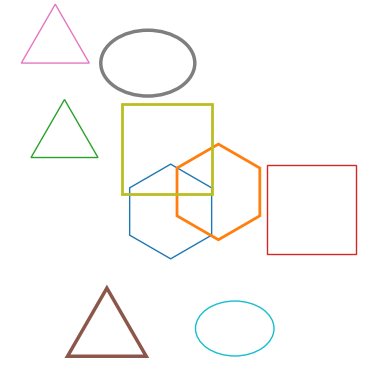[{"shape": "hexagon", "thickness": 1, "radius": 0.61, "center": [0.443, 0.451]}, {"shape": "hexagon", "thickness": 2, "radius": 0.62, "center": [0.567, 0.501]}, {"shape": "triangle", "thickness": 1, "radius": 0.5, "center": [0.168, 0.641]}, {"shape": "square", "thickness": 1, "radius": 0.58, "center": [0.809, 0.456]}, {"shape": "triangle", "thickness": 2.5, "radius": 0.59, "center": [0.278, 0.134]}, {"shape": "triangle", "thickness": 1, "radius": 0.51, "center": [0.144, 0.887]}, {"shape": "oval", "thickness": 2.5, "radius": 0.61, "center": [0.384, 0.836]}, {"shape": "square", "thickness": 2, "radius": 0.58, "center": [0.433, 0.614]}, {"shape": "oval", "thickness": 1, "radius": 0.51, "center": [0.61, 0.147]}]